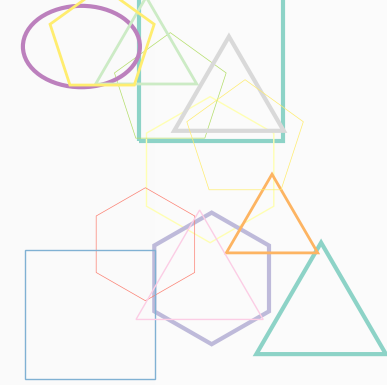[{"shape": "square", "thickness": 3, "radius": 0.93, "center": [0.545, 0.819]}, {"shape": "triangle", "thickness": 3, "radius": 0.97, "center": [0.829, 0.177]}, {"shape": "hexagon", "thickness": 1, "radius": 0.95, "center": [0.542, 0.559]}, {"shape": "hexagon", "thickness": 3, "radius": 0.85, "center": [0.546, 0.277]}, {"shape": "hexagon", "thickness": 0.5, "radius": 0.73, "center": [0.375, 0.366]}, {"shape": "square", "thickness": 1, "radius": 0.84, "center": [0.231, 0.183]}, {"shape": "triangle", "thickness": 2, "radius": 0.68, "center": [0.702, 0.411]}, {"shape": "pentagon", "thickness": 0.5, "radius": 0.76, "center": [0.44, 0.764]}, {"shape": "triangle", "thickness": 1, "radius": 0.95, "center": [0.515, 0.265]}, {"shape": "triangle", "thickness": 3, "radius": 0.82, "center": [0.591, 0.742]}, {"shape": "oval", "thickness": 3, "radius": 0.75, "center": [0.21, 0.879]}, {"shape": "triangle", "thickness": 2, "radius": 0.75, "center": [0.377, 0.857]}, {"shape": "pentagon", "thickness": 0.5, "radius": 0.79, "center": [0.632, 0.635]}, {"shape": "pentagon", "thickness": 2, "radius": 0.71, "center": [0.264, 0.893]}]